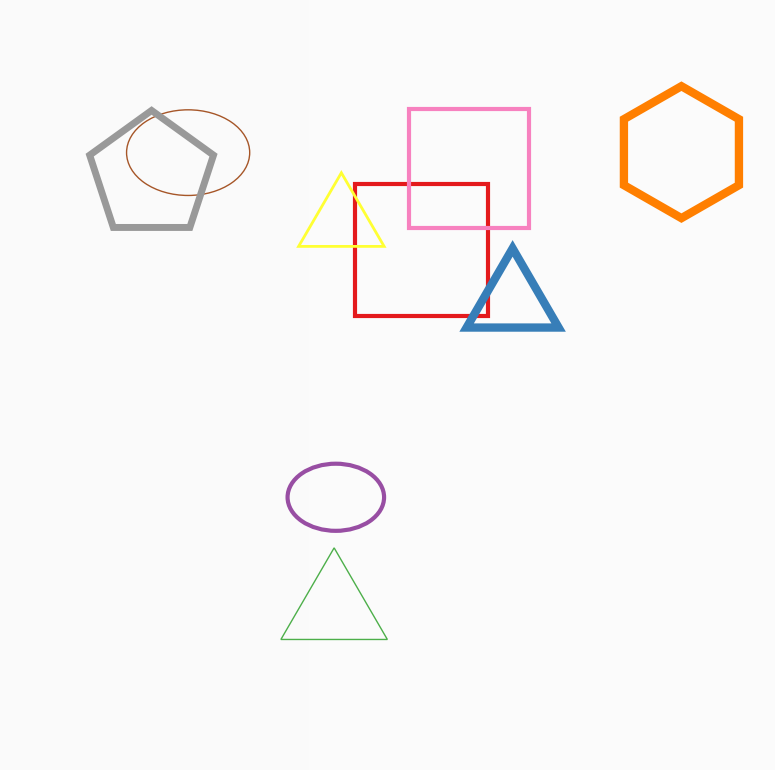[{"shape": "square", "thickness": 1.5, "radius": 0.43, "center": [0.544, 0.675]}, {"shape": "triangle", "thickness": 3, "radius": 0.34, "center": [0.661, 0.609]}, {"shape": "triangle", "thickness": 0.5, "radius": 0.4, "center": [0.431, 0.209]}, {"shape": "oval", "thickness": 1.5, "radius": 0.31, "center": [0.433, 0.354]}, {"shape": "hexagon", "thickness": 3, "radius": 0.43, "center": [0.879, 0.802]}, {"shape": "triangle", "thickness": 1, "radius": 0.32, "center": [0.44, 0.712]}, {"shape": "oval", "thickness": 0.5, "radius": 0.4, "center": [0.243, 0.802]}, {"shape": "square", "thickness": 1.5, "radius": 0.38, "center": [0.605, 0.781]}, {"shape": "pentagon", "thickness": 2.5, "radius": 0.42, "center": [0.196, 0.773]}]